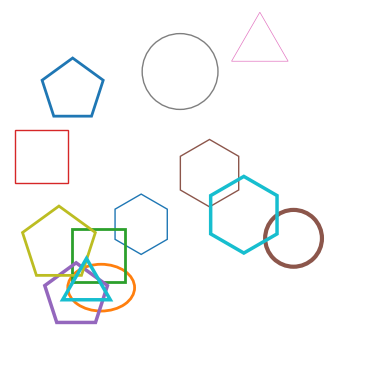[{"shape": "hexagon", "thickness": 1, "radius": 0.39, "center": [0.367, 0.418]}, {"shape": "pentagon", "thickness": 2, "radius": 0.42, "center": [0.189, 0.766]}, {"shape": "oval", "thickness": 2, "radius": 0.43, "center": [0.263, 0.253]}, {"shape": "square", "thickness": 2, "radius": 0.34, "center": [0.256, 0.337]}, {"shape": "square", "thickness": 1, "radius": 0.34, "center": [0.108, 0.593]}, {"shape": "pentagon", "thickness": 2.5, "radius": 0.43, "center": [0.198, 0.232]}, {"shape": "hexagon", "thickness": 1, "radius": 0.44, "center": [0.544, 0.55]}, {"shape": "circle", "thickness": 3, "radius": 0.37, "center": [0.762, 0.381]}, {"shape": "triangle", "thickness": 0.5, "radius": 0.42, "center": [0.675, 0.883]}, {"shape": "circle", "thickness": 1, "radius": 0.49, "center": [0.468, 0.814]}, {"shape": "pentagon", "thickness": 2, "radius": 0.5, "center": [0.153, 0.365]}, {"shape": "triangle", "thickness": 2.5, "radius": 0.36, "center": [0.225, 0.257]}, {"shape": "hexagon", "thickness": 2.5, "radius": 0.5, "center": [0.633, 0.442]}]